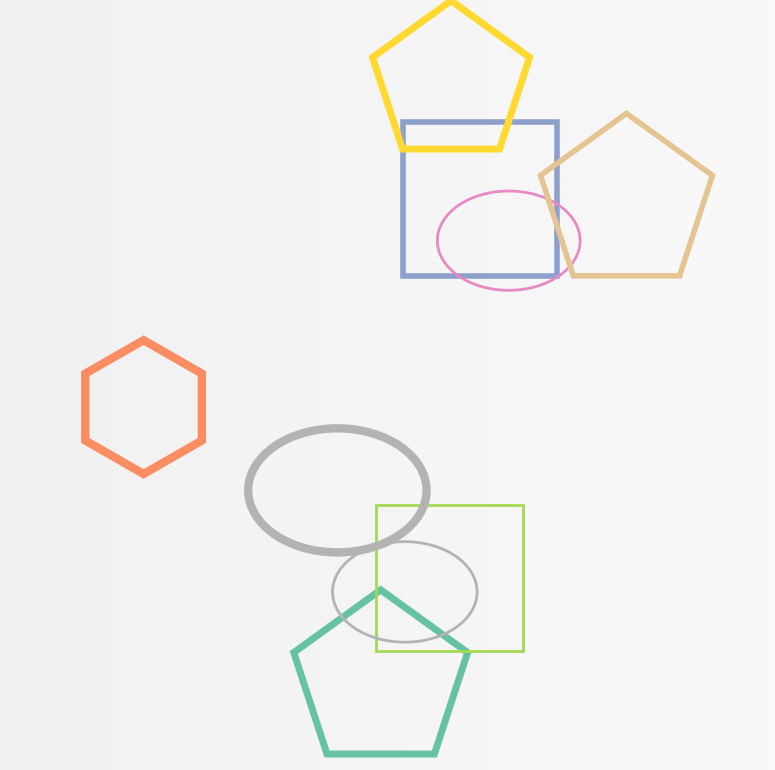[{"shape": "pentagon", "thickness": 2.5, "radius": 0.59, "center": [0.491, 0.116]}, {"shape": "hexagon", "thickness": 3, "radius": 0.43, "center": [0.185, 0.471]}, {"shape": "square", "thickness": 2, "radius": 0.5, "center": [0.62, 0.742]}, {"shape": "oval", "thickness": 1, "radius": 0.46, "center": [0.656, 0.687]}, {"shape": "square", "thickness": 1, "radius": 0.47, "center": [0.58, 0.249]}, {"shape": "pentagon", "thickness": 2.5, "radius": 0.53, "center": [0.582, 0.893]}, {"shape": "pentagon", "thickness": 2, "radius": 0.58, "center": [0.808, 0.736]}, {"shape": "oval", "thickness": 1, "radius": 0.47, "center": [0.522, 0.231]}, {"shape": "oval", "thickness": 3, "radius": 0.58, "center": [0.435, 0.363]}]